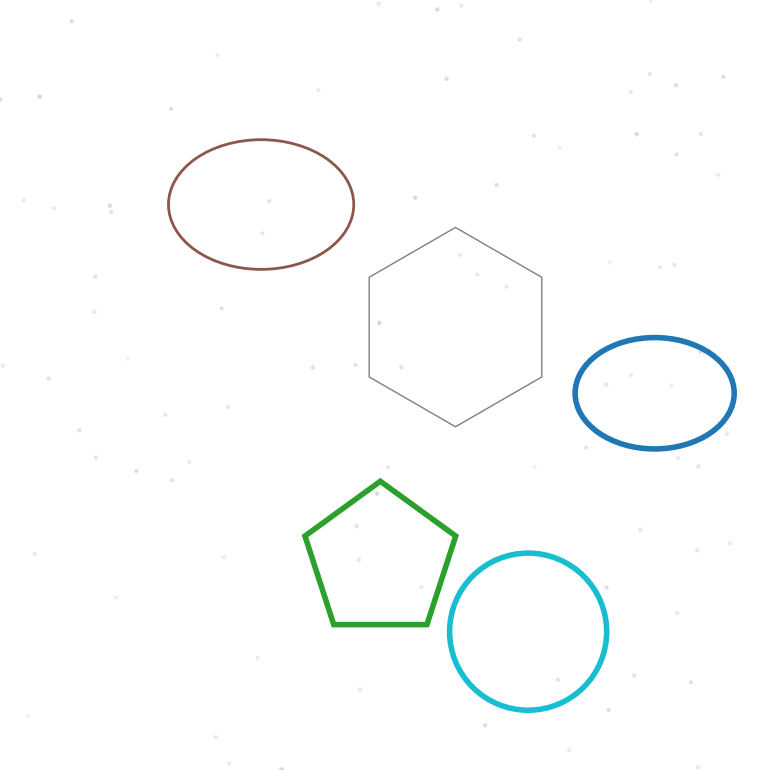[{"shape": "oval", "thickness": 2, "radius": 0.52, "center": [0.85, 0.489]}, {"shape": "pentagon", "thickness": 2, "radius": 0.51, "center": [0.494, 0.272]}, {"shape": "oval", "thickness": 1, "radius": 0.6, "center": [0.339, 0.734]}, {"shape": "hexagon", "thickness": 0.5, "radius": 0.65, "center": [0.592, 0.575]}, {"shape": "circle", "thickness": 2, "radius": 0.51, "center": [0.686, 0.18]}]